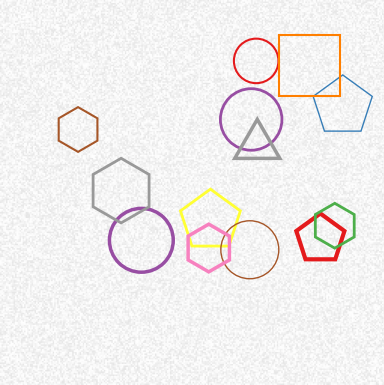[{"shape": "circle", "thickness": 1.5, "radius": 0.29, "center": [0.665, 0.842]}, {"shape": "pentagon", "thickness": 3, "radius": 0.33, "center": [0.832, 0.38]}, {"shape": "pentagon", "thickness": 1, "radius": 0.4, "center": [0.89, 0.725]}, {"shape": "hexagon", "thickness": 2, "radius": 0.29, "center": [0.87, 0.414]}, {"shape": "circle", "thickness": 2, "radius": 0.4, "center": [0.652, 0.69]}, {"shape": "circle", "thickness": 2.5, "radius": 0.41, "center": [0.367, 0.376]}, {"shape": "square", "thickness": 1.5, "radius": 0.4, "center": [0.803, 0.83]}, {"shape": "pentagon", "thickness": 2, "radius": 0.41, "center": [0.547, 0.427]}, {"shape": "hexagon", "thickness": 1.5, "radius": 0.29, "center": [0.203, 0.664]}, {"shape": "circle", "thickness": 1, "radius": 0.38, "center": [0.649, 0.351]}, {"shape": "hexagon", "thickness": 2.5, "radius": 0.31, "center": [0.542, 0.356]}, {"shape": "hexagon", "thickness": 2, "radius": 0.42, "center": [0.315, 0.505]}, {"shape": "triangle", "thickness": 2.5, "radius": 0.34, "center": [0.668, 0.622]}]